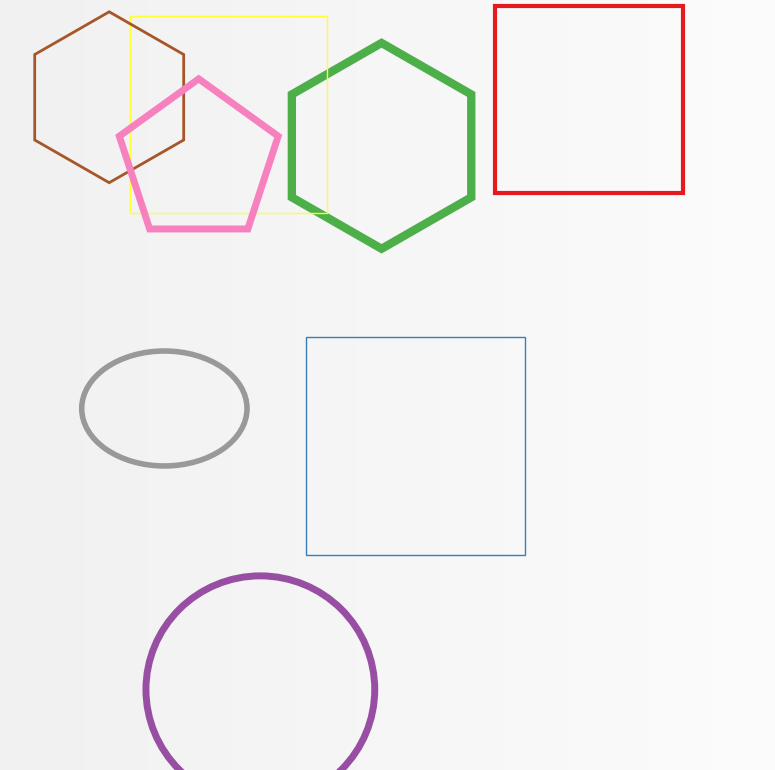[{"shape": "square", "thickness": 1.5, "radius": 0.61, "center": [0.76, 0.871]}, {"shape": "square", "thickness": 0.5, "radius": 0.7, "center": [0.536, 0.421]}, {"shape": "hexagon", "thickness": 3, "radius": 0.67, "center": [0.492, 0.811]}, {"shape": "circle", "thickness": 2.5, "radius": 0.74, "center": [0.336, 0.105]}, {"shape": "square", "thickness": 0.5, "radius": 0.64, "center": [0.295, 0.851]}, {"shape": "hexagon", "thickness": 1, "radius": 0.55, "center": [0.141, 0.874]}, {"shape": "pentagon", "thickness": 2.5, "radius": 0.54, "center": [0.256, 0.79]}, {"shape": "oval", "thickness": 2, "radius": 0.53, "center": [0.212, 0.47]}]